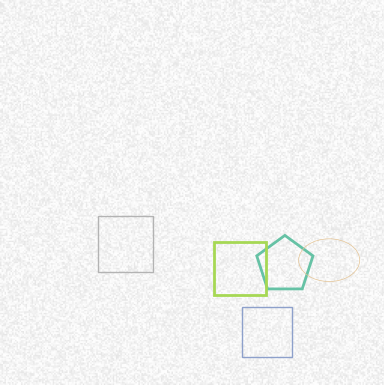[{"shape": "pentagon", "thickness": 2, "radius": 0.38, "center": [0.74, 0.312]}, {"shape": "square", "thickness": 1, "radius": 0.32, "center": [0.693, 0.137]}, {"shape": "square", "thickness": 2, "radius": 0.34, "center": [0.623, 0.302]}, {"shape": "oval", "thickness": 0.5, "radius": 0.4, "center": [0.855, 0.324]}, {"shape": "square", "thickness": 1, "radius": 0.36, "center": [0.326, 0.366]}]